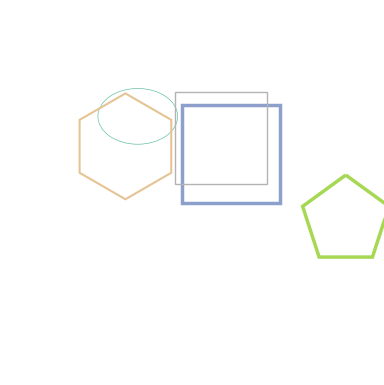[{"shape": "oval", "thickness": 0.5, "radius": 0.52, "center": [0.358, 0.698]}, {"shape": "square", "thickness": 2.5, "radius": 0.63, "center": [0.6, 0.6]}, {"shape": "pentagon", "thickness": 2.5, "radius": 0.59, "center": [0.898, 0.428]}, {"shape": "hexagon", "thickness": 1.5, "radius": 0.69, "center": [0.326, 0.62]}, {"shape": "square", "thickness": 1, "radius": 0.6, "center": [0.573, 0.642]}]